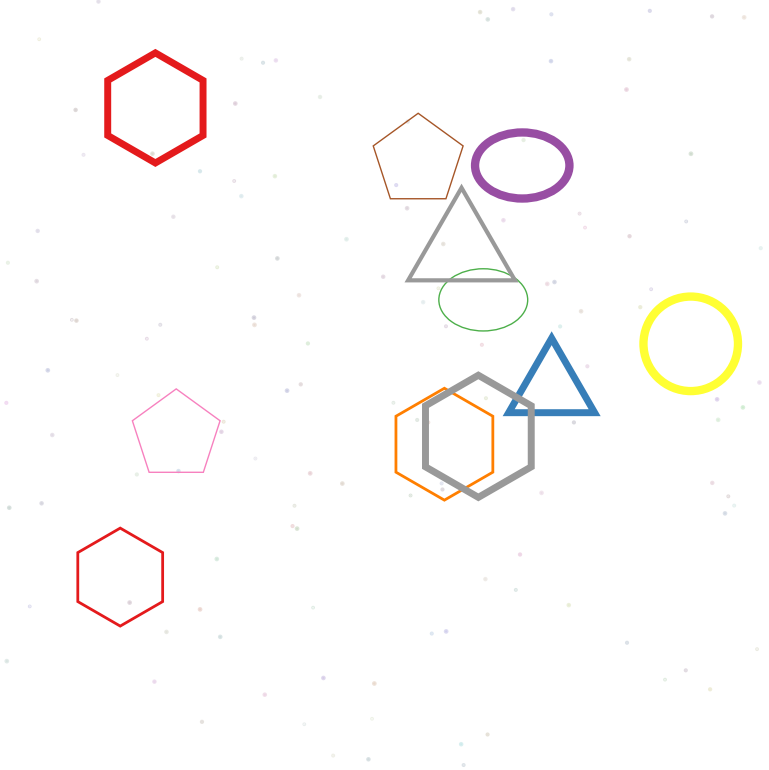[{"shape": "hexagon", "thickness": 1, "radius": 0.32, "center": [0.156, 0.251]}, {"shape": "hexagon", "thickness": 2.5, "radius": 0.36, "center": [0.202, 0.86]}, {"shape": "triangle", "thickness": 2.5, "radius": 0.32, "center": [0.716, 0.496]}, {"shape": "oval", "thickness": 0.5, "radius": 0.29, "center": [0.628, 0.611]}, {"shape": "oval", "thickness": 3, "radius": 0.31, "center": [0.678, 0.785]}, {"shape": "hexagon", "thickness": 1, "radius": 0.36, "center": [0.577, 0.423]}, {"shape": "circle", "thickness": 3, "radius": 0.31, "center": [0.897, 0.553]}, {"shape": "pentagon", "thickness": 0.5, "radius": 0.31, "center": [0.543, 0.792]}, {"shape": "pentagon", "thickness": 0.5, "radius": 0.3, "center": [0.229, 0.435]}, {"shape": "triangle", "thickness": 1.5, "radius": 0.4, "center": [0.599, 0.676]}, {"shape": "hexagon", "thickness": 2.5, "radius": 0.4, "center": [0.621, 0.433]}]